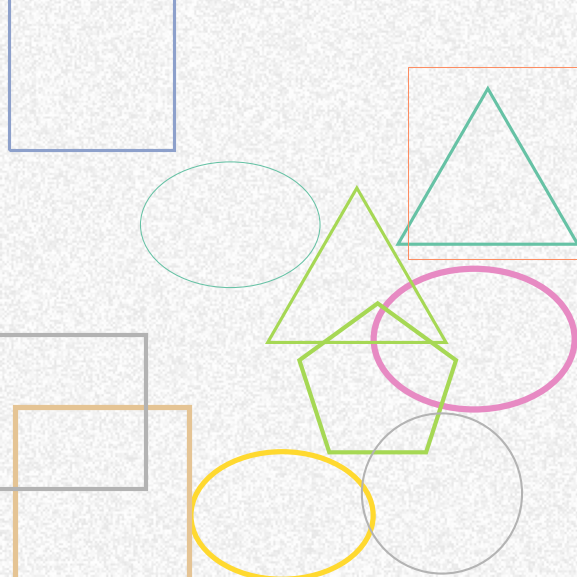[{"shape": "triangle", "thickness": 1.5, "radius": 0.9, "center": [0.845, 0.666]}, {"shape": "oval", "thickness": 0.5, "radius": 0.78, "center": [0.399, 0.61]}, {"shape": "square", "thickness": 0.5, "radius": 0.83, "center": [0.872, 0.717]}, {"shape": "square", "thickness": 1.5, "radius": 0.71, "center": [0.158, 0.882]}, {"shape": "oval", "thickness": 3, "radius": 0.87, "center": [0.821, 0.412]}, {"shape": "triangle", "thickness": 1.5, "radius": 0.89, "center": [0.618, 0.495]}, {"shape": "pentagon", "thickness": 2, "radius": 0.71, "center": [0.654, 0.331]}, {"shape": "oval", "thickness": 2.5, "radius": 0.79, "center": [0.488, 0.107]}, {"shape": "square", "thickness": 2.5, "radius": 0.75, "center": [0.176, 0.143]}, {"shape": "circle", "thickness": 1, "radius": 0.69, "center": [0.765, 0.145]}, {"shape": "square", "thickness": 2, "radius": 0.67, "center": [0.12, 0.286]}]